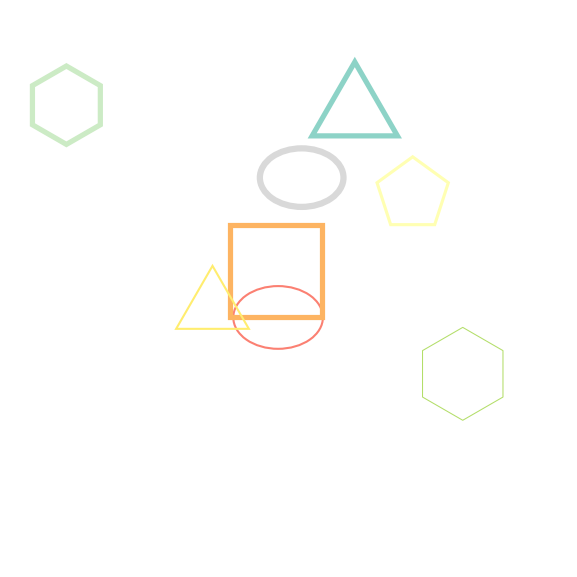[{"shape": "triangle", "thickness": 2.5, "radius": 0.43, "center": [0.614, 0.806]}, {"shape": "pentagon", "thickness": 1.5, "radius": 0.32, "center": [0.715, 0.663]}, {"shape": "oval", "thickness": 1, "radius": 0.39, "center": [0.482, 0.449]}, {"shape": "square", "thickness": 2.5, "radius": 0.4, "center": [0.479, 0.53]}, {"shape": "hexagon", "thickness": 0.5, "radius": 0.4, "center": [0.801, 0.352]}, {"shape": "oval", "thickness": 3, "radius": 0.36, "center": [0.522, 0.692]}, {"shape": "hexagon", "thickness": 2.5, "radius": 0.34, "center": [0.115, 0.817]}, {"shape": "triangle", "thickness": 1, "radius": 0.36, "center": [0.368, 0.466]}]